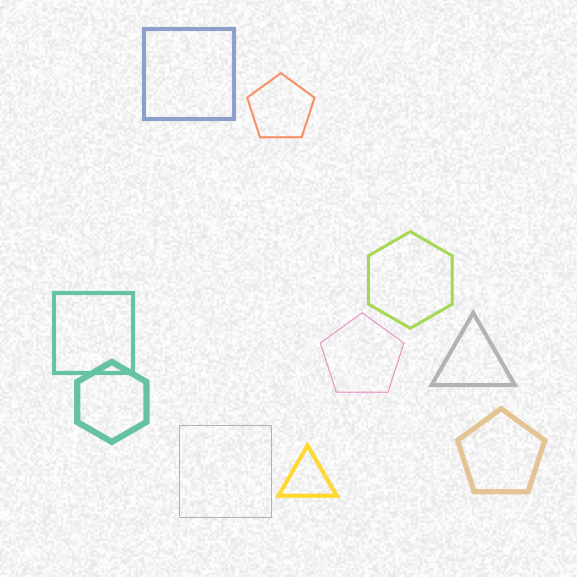[{"shape": "square", "thickness": 2, "radius": 0.34, "center": [0.162, 0.422]}, {"shape": "hexagon", "thickness": 3, "radius": 0.35, "center": [0.194, 0.303]}, {"shape": "pentagon", "thickness": 1, "radius": 0.31, "center": [0.486, 0.811]}, {"shape": "square", "thickness": 2, "radius": 0.39, "center": [0.328, 0.872]}, {"shape": "pentagon", "thickness": 0.5, "radius": 0.38, "center": [0.627, 0.382]}, {"shape": "hexagon", "thickness": 1.5, "radius": 0.42, "center": [0.711, 0.514]}, {"shape": "triangle", "thickness": 2, "radius": 0.29, "center": [0.533, 0.17]}, {"shape": "pentagon", "thickness": 2.5, "radius": 0.4, "center": [0.868, 0.212]}, {"shape": "triangle", "thickness": 2, "radius": 0.42, "center": [0.819, 0.374]}, {"shape": "square", "thickness": 0.5, "radius": 0.4, "center": [0.39, 0.183]}]